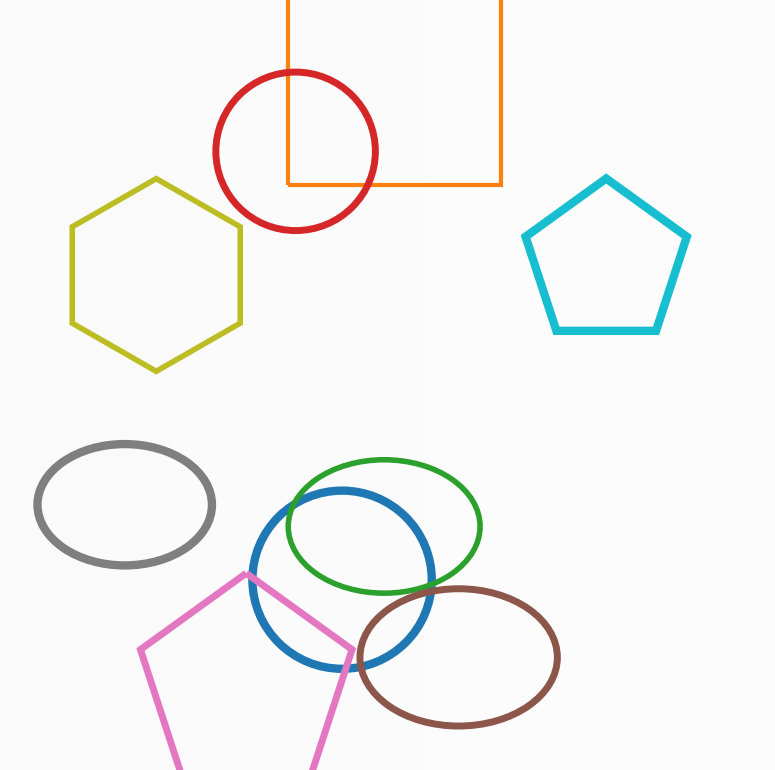[{"shape": "circle", "thickness": 3, "radius": 0.58, "center": [0.441, 0.247]}, {"shape": "square", "thickness": 1.5, "radius": 0.69, "center": [0.509, 0.897]}, {"shape": "oval", "thickness": 2, "radius": 0.62, "center": [0.496, 0.316]}, {"shape": "circle", "thickness": 2.5, "radius": 0.51, "center": [0.381, 0.803]}, {"shape": "oval", "thickness": 2.5, "radius": 0.64, "center": [0.592, 0.146]}, {"shape": "pentagon", "thickness": 2.5, "radius": 0.72, "center": [0.318, 0.112]}, {"shape": "oval", "thickness": 3, "radius": 0.56, "center": [0.161, 0.344]}, {"shape": "hexagon", "thickness": 2, "radius": 0.63, "center": [0.202, 0.643]}, {"shape": "pentagon", "thickness": 3, "radius": 0.55, "center": [0.782, 0.659]}]